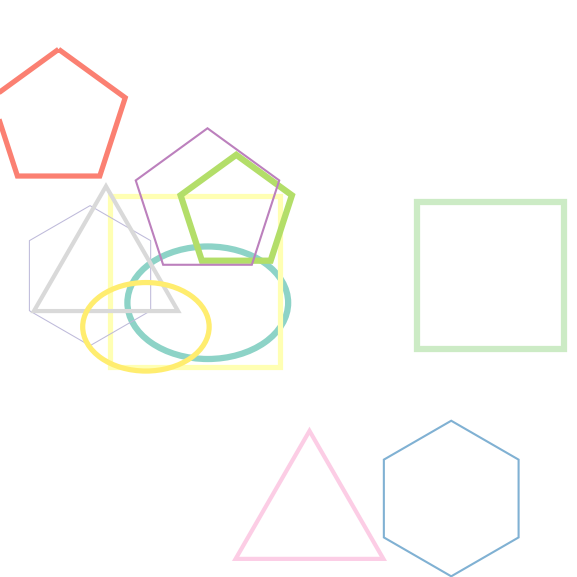[{"shape": "oval", "thickness": 3, "radius": 0.7, "center": [0.36, 0.475]}, {"shape": "square", "thickness": 2.5, "radius": 0.74, "center": [0.338, 0.512]}, {"shape": "hexagon", "thickness": 0.5, "radius": 0.61, "center": [0.156, 0.522]}, {"shape": "pentagon", "thickness": 2.5, "radius": 0.61, "center": [0.101, 0.792]}, {"shape": "hexagon", "thickness": 1, "radius": 0.67, "center": [0.781, 0.136]}, {"shape": "pentagon", "thickness": 3, "radius": 0.51, "center": [0.409, 0.63]}, {"shape": "triangle", "thickness": 2, "radius": 0.74, "center": [0.536, 0.105]}, {"shape": "triangle", "thickness": 2, "radius": 0.72, "center": [0.184, 0.533]}, {"shape": "pentagon", "thickness": 1, "radius": 0.65, "center": [0.359, 0.646]}, {"shape": "square", "thickness": 3, "radius": 0.64, "center": [0.849, 0.521]}, {"shape": "oval", "thickness": 2.5, "radius": 0.55, "center": [0.253, 0.433]}]